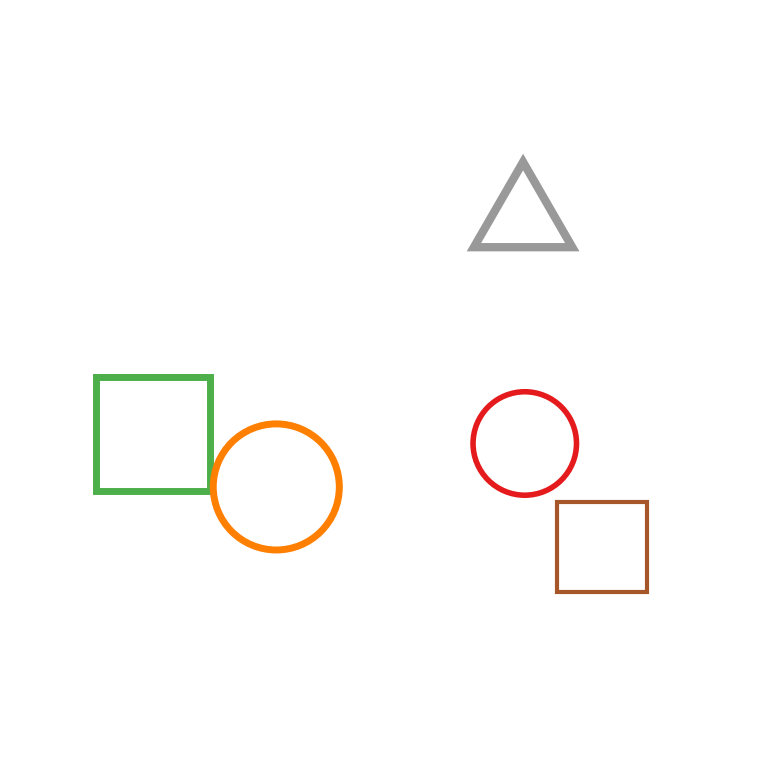[{"shape": "circle", "thickness": 2, "radius": 0.34, "center": [0.682, 0.424]}, {"shape": "square", "thickness": 2.5, "radius": 0.37, "center": [0.198, 0.436]}, {"shape": "circle", "thickness": 2.5, "radius": 0.41, "center": [0.359, 0.368]}, {"shape": "square", "thickness": 1.5, "radius": 0.29, "center": [0.782, 0.29]}, {"shape": "triangle", "thickness": 3, "radius": 0.37, "center": [0.679, 0.716]}]